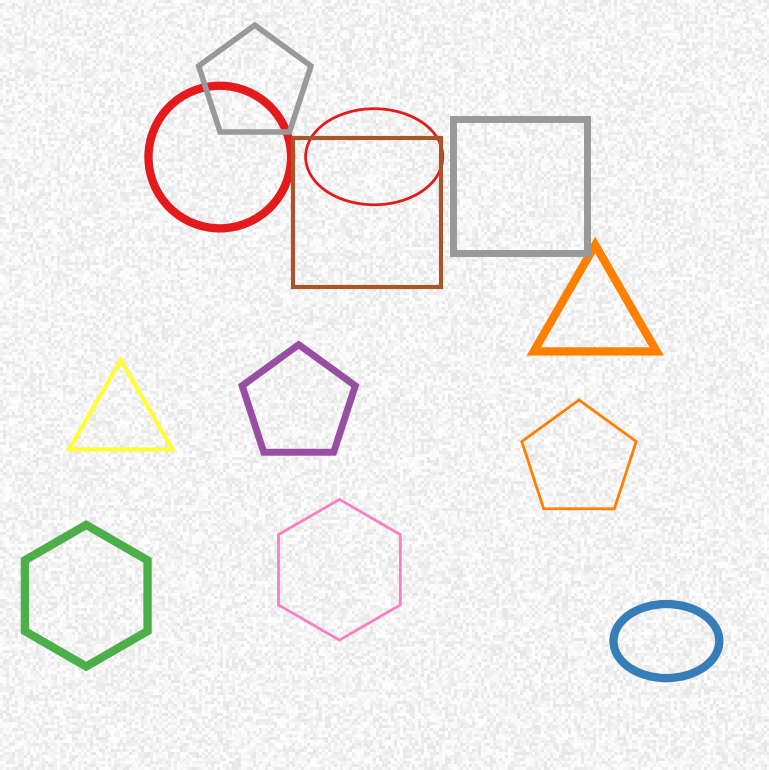[{"shape": "circle", "thickness": 3, "radius": 0.46, "center": [0.285, 0.796]}, {"shape": "oval", "thickness": 1, "radius": 0.45, "center": [0.486, 0.796]}, {"shape": "oval", "thickness": 3, "radius": 0.34, "center": [0.865, 0.167]}, {"shape": "hexagon", "thickness": 3, "radius": 0.46, "center": [0.112, 0.226]}, {"shape": "pentagon", "thickness": 2.5, "radius": 0.39, "center": [0.388, 0.475]}, {"shape": "pentagon", "thickness": 1, "radius": 0.39, "center": [0.752, 0.402]}, {"shape": "triangle", "thickness": 3, "radius": 0.46, "center": [0.773, 0.59]}, {"shape": "triangle", "thickness": 1.5, "radius": 0.39, "center": [0.157, 0.455]}, {"shape": "square", "thickness": 1.5, "radius": 0.48, "center": [0.477, 0.724]}, {"shape": "hexagon", "thickness": 1, "radius": 0.46, "center": [0.441, 0.26]}, {"shape": "pentagon", "thickness": 2, "radius": 0.38, "center": [0.331, 0.891]}, {"shape": "square", "thickness": 2.5, "radius": 0.43, "center": [0.675, 0.758]}]